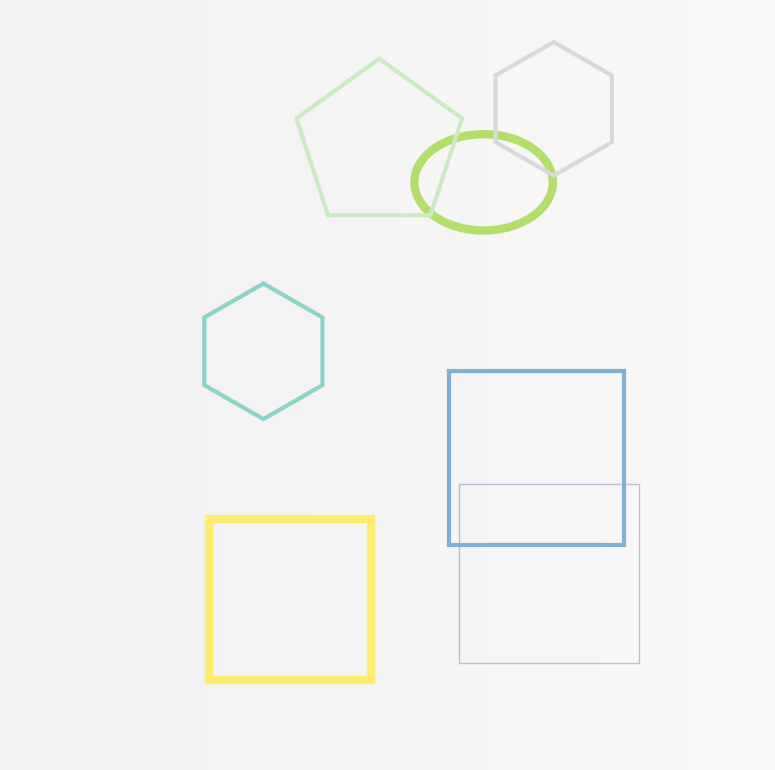[{"shape": "hexagon", "thickness": 1.5, "radius": 0.44, "center": [0.34, 0.544]}, {"shape": "square", "thickness": 0.5, "radius": 0.58, "center": [0.708, 0.255]}, {"shape": "square", "thickness": 1.5, "radius": 0.57, "center": [0.692, 0.406]}, {"shape": "oval", "thickness": 3, "radius": 0.45, "center": [0.624, 0.763]}, {"shape": "hexagon", "thickness": 1.5, "radius": 0.43, "center": [0.714, 0.859]}, {"shape": "pentagon", "thickness": 1.5, "radius": 0.56, "center": [0.489, 0.811]}, {"shape": "square", "thickness": 3, "radius": 0.52, "center": [0.374, 0.222]}]